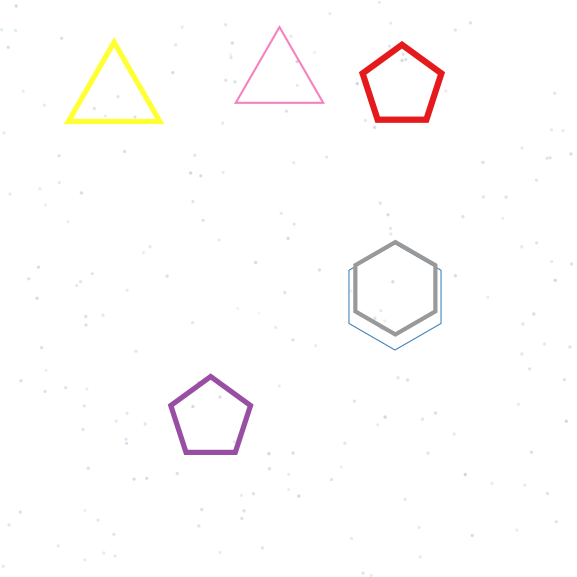[{"shape": "pentagon", "thickness": 3, "radius": 0.36, "center": [0.696, 0.85]}, {"shape": "hexagon", "thickness": 0.5, "radius": 0.46, "center": [0.684, 0.485]}, {"shape": "pentagon", "thickness": 2.5, "radius": 0.36, "center": [0.365, 0.274]}, {"shape": "triangle", "thickness": 2.5, "radius": 0.46, "center": [0.198, 0.835]}, {"shape": "triangle", "thickness": 1, "radius": 0.44, "center": [0.484, 0.865]}, {"shape": "hexagon", "thickness": 2, "radius": 0.4, "center": [0.685, 0.5]}]